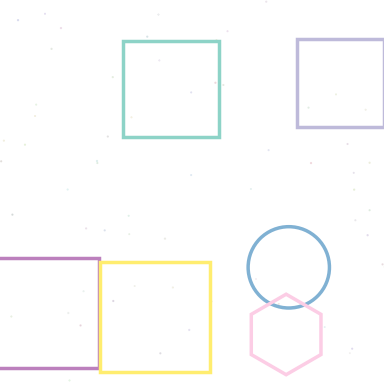[{"shape": "square", "thickness": 2.5, "radius": 0.62, "center": [0.443, 0.77]}, {"shape": "square", "thickness": 2.5, "radius": 0.57, "center": [0.884, 0.785]}, {"shape": "circle", "thickness": 2.5, "radius": 0.53, "center": [0.75, 0.306]}, {"shape": "hexagon", "thickness": 2.5, "radius": 0.52, "center": [0.743, 0.131]}, {"shape": "square", "thickness": 2.5, "radius": 0.72, "center": [0.114, 0.187]}, {"shape": "square", "thickness": 2.5, "radius": 0.71, "center": [0.402, 0.177]}]